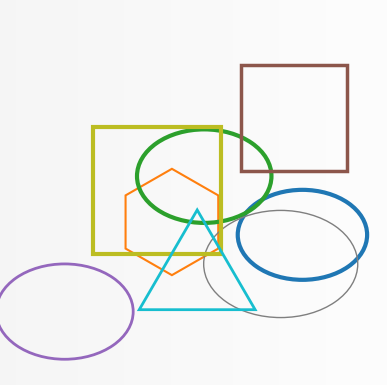[{"shape": "oval", "thickness": 3, "radius": 0.83, "center": [0.78, 0.39]}, {"shape": "hexagon", "thickness": 1.5, "radius": 0.69, "center": [0.444, 0.423]}, {"shape": "oval", "thickness": 3, "radius": 0.87, "center": [0.527, 0.543]}, {"shape": "oval", "thickness": 2, "radius": 0.88, "center": [0.167, 0.191]}, {"shape": "square", "thickness": 2.5, "radius": 0.69, "center": [0.759, 0.694]}, {"shape": "oval", "thickness": 1, "radius": 0.99, "center": [0.724, 0.314]}, {"shape": "square", "thickness": 3, "radius": 0.82, "center": [0.406, 0.504]}, {"shape": "triangle", "thickness": 2, "radius": 0.86, "center": [0.509, 0.282]}]